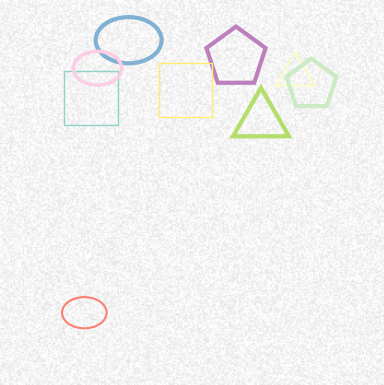[{"shape": "square", "thickness": 1, "radius": 0.35, "center": [0.236, 0.745]}, {"shape": "triangle", "thickness": 1, "radius": 0.29, "center": [0.767, 0.807]}, {"shape": "oval", "thickness": 1.5, "radius": 0.29, "center": [0.219, 0.188]}, {"shape": "oval", "thickness": 3, "radius": 0.43, "center": [0.334, 0.896]}, {"shape": "triangle", "thickness": 3, "radius": 0.42, "center": [0.678, 0.688]}, {"shape": "oval", "thickness": 2.5, "radius": 0.31, "center": [0.253, 0.823]}, {"shape": "pentagon", "thickness": 3, "radius": 0.4, "center": [0.613, 0.85]}, {"shape": "pentagon", "thickness": 3, "radius": 0.34, "center": [0.809, 0.78]}, {"shape": "square", "thickness": 1, "radius": 0.35, "center": [0.482, 0.766]}]